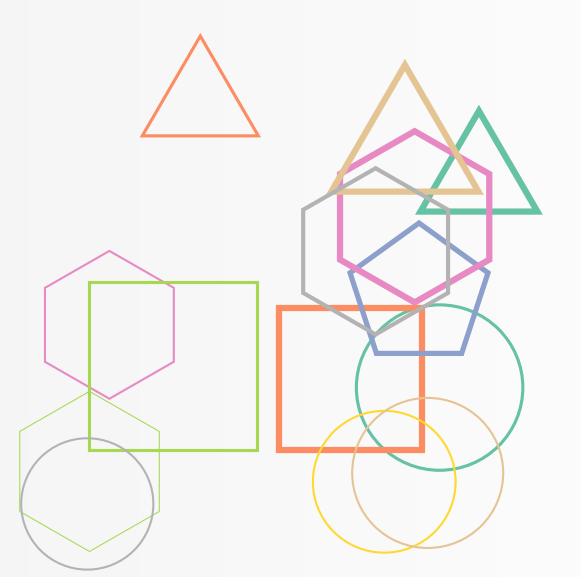[{"shape": "circle", "thickness": 1.5, "radius": 0.72, "center": [0.756, 0.328]}, {"shape": "triangle", "thickness": 3, "radius": 0.58, "center": [0.824, 0.691]}, {"shape": "triangle", "thickness": 1.5, "radius": 0.58, "center": [0.345, 0.822]}, {"shape": "square", "thickness": 3, "radius": 0.61, "center": [0.603, 0.343]}, {"shape": "pentagon", "thickness": 2.5, "radius": 0.62, "center": [0.721, 0.488]}, {"shape": "hexagon", "thickness": 3, "radius": 0.74, "center": [0.713, 0.624]}, {"shape": "hexagon", "thickness": 1, "radius": 0.64, "center": [0.188, 0.437]}, {"shape": "hexagon", "thickness": 0.5, "radius": 0.69, "center": [0.154, 0.183]}, {"shape": "square", "thickness": 1.5, "radius": 0.73, "center": [0.298, 0.365]}, {"shape": "circle", "thickness": 1, "radius": 0.61, "center": [0.661, 0.165]}, {"shape": "circle", "thickness": 1, "radius": 0.65, "center": [0.736, 0.18]}, {"shape": "triangle", "thickness": 3, "radius": 0.73, "center": [0.697, 0.74]}, {"shape": "circle", "thickness": 1, "radius": 0.57, "center": [0.15, 0.127]}, {"shape": "hexagon", "thickness": 2, "radius": 0.72, "center": [0.646, 0.564]}]